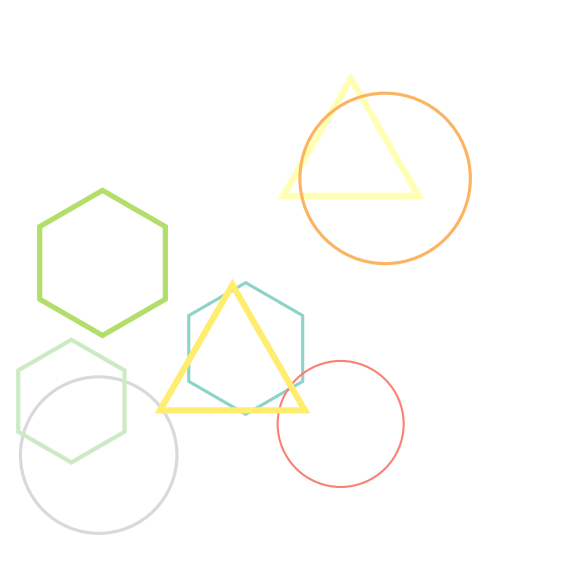[{"shape": "hexagon", "thickness": 1.5, "radius": 0.57, "center": [0.426, 0.396]}, {"shape": "triangle", "thickness": 3, "radius": 0.68, "center": [0.608, 0.728]}, {"shape": "circle", "thickness": 1, "radius": 0.55, "center": [0.59, 0.265]}, {"shape": "circle", "thickness": 1.5, "radius": 0.74, "center": [0.667, 0.69]}, {"shape": "hexagon", "thickness": 2.5, "radius": 0.63, "center": [0.178, 0.544]}, {"shape": "circle", "thickness": 1.5, "radius": 0.68, "center": [0.171, 0.211]}, {"shape": "hexagon", "thickness": 2, "radius": 0.53, "center": [0.124, 0.305]}, {"shape": "triangle", "thickness": 3, "radius": 0.72, "center": [0.402, 0.361]}]